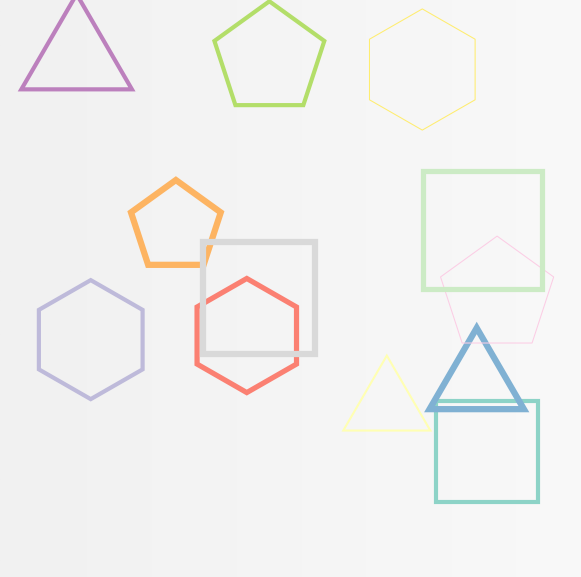[{"shape": "square", "thickness": 2, "radius": 0.44, "center": [0.838, 0.217]}, {"shape": "triangle", "thickness": 1, "radius": 0.43, "center": [0.665, 0.297]}, {"shape": "hexagon", "thickness": 2, "radius": 0.52, "center": [0.156, 0.411]}, {"shape": "hexagon", "thickness": 2.5, "radius": 0.49, "center": [0.425, 0.418]}, {"shape": "triangle", "thickness": 3, "radius": 0.47, "center": [0.82, 0.338]}, {"shape": "pentagon", "thickness": 3, "radius": 0.41, "center": [0.303, 0.606]}, {"shape": "pentagon", "thickness": 2, "radius": 0.5, "center": [0.463, 0.898]}, {"shape": "pentagon", "thickness": 0.5, "radius": 0.51, "center": [0.855, 0.488]}, {"shape": "square", "thickness": 3, "radius": 0.48, "center": [0.446, 0.483]}, {"shape": "triangle", "thickness": 2, "radius": 0.55, "center": [0.132, 0.899]}, {"shape": "square", "thickness": 2.5, "radius": 0.51, "center": [0.83, 0.601]}, {"shape": "hexagon", "thickness": 0.5, "radius": 0.52, "center": [0.727, 0.879]}]